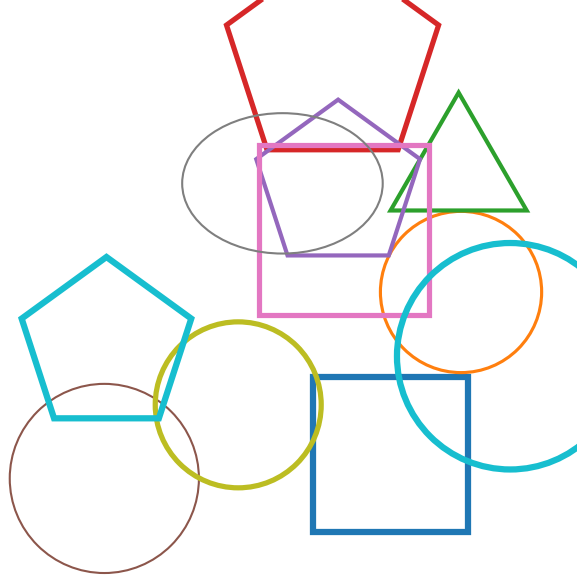[{"shape": "square", "thickness": 3, "radius": 0.67, "center": [0.677, 0.212]}, {"shape": "circle", "thickness": 1.5, "radius": 0.7, "center": [0.798, 0.494]}, {"shape": "triangle", "thickness": 2, "radius": 0.68, "center": [0.794, 0.703]}, {"shape": "pentagon", "thickness": 2.5, "radius": 0.97, "center": [0.576, 0.896]}, {"shape": "pentagon", "thickness": 2, "radius": 0.75, "center": [0.586, 0.677]}, {"shape": "circle", "thickness": 1, "radius": 0.82, "center": [0.181, 0.171]}, {"shape": "square", "thickness": 2.5, "radius": 0.74, "center": [0.596, 0.602]}, {"shape": "oval", "thickness": 1, "radius": 0.87, "center": [0.489, 0.682]}, {"shape": "circle", "thickness": 2.5, "radius": 0.72, "center": [0.413, 0.298]}, {"shape": "circle", "thickness": 3, "radius": 0.98, "center": [0.883, 0.382]}, {"shape": "pentagon", "thickness": 3, "radius": 0.77, "center": [0.184, 0.4]}]